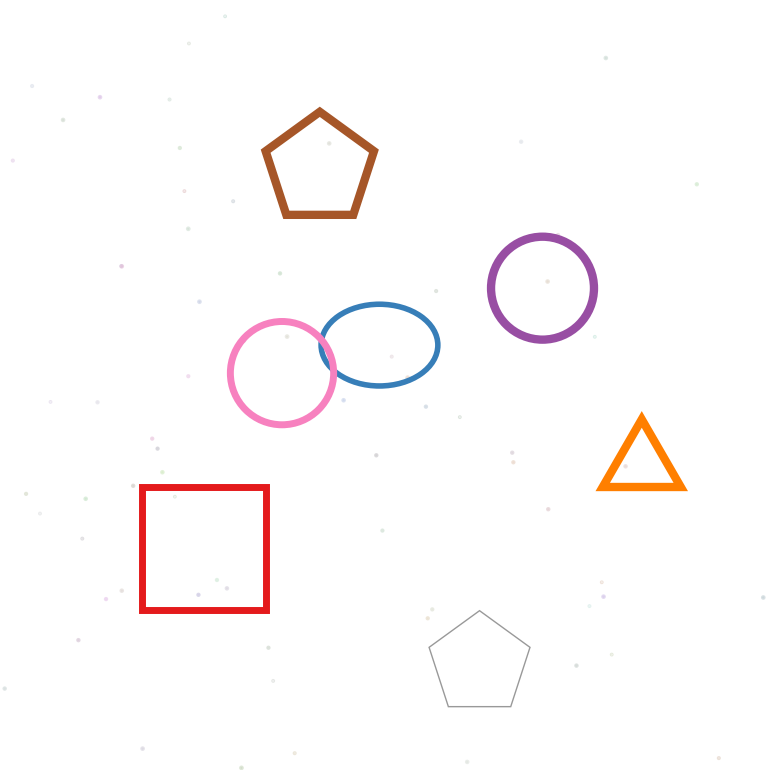[{"shape": "square", "thickness": 2.5, "radius": 0.4, "center": [0.265, 0.288]}, {"shape": "oval", "thickness": 2, "radius": 0.38, "center": [0.493, 0.552]}, {"shape": "circle", "thickness": 3, "radius": 0.33, "center": [0.705, 0.626]}, {"shape": "triangle", "thickness": 3, "radius": 0.29, "center": [0.833, 0.397]}, {"shape": "pentagon", "thickness": 3, "radius": 0.37, "center": [0.415, 0.781]}, {"shape": "circle", "thickness": 2.5, "radius": 0.34, "center": [0.366, 0.515]}, {"shape": "pentagon", "thickness": 0.5, "radius": 0.34, "center": [0.623, 0.138]}]